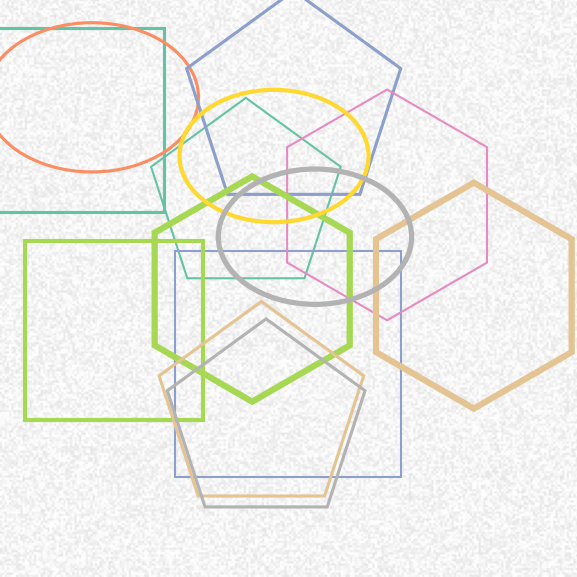[{"shape": "pentagon", "thickness": 1, "radius": 0.86, "center": [0.426, 0.657]}, {"shape": "square", "thickness": 1.5, "radius": 0.8, "center": [0.126, 0.791]}, {"shape": "oval", "thickness": 1.5, "radius": 0.92, "center": [0.159, 0.831]}, {"shape": "square", "thickness": 1, "radius": 0.98, "center": [0.499, 0.369]}, {"shape": "pentagon", "thickness": 1.5, "radius": 0.97, "center": [0.509, 0.82]}, {"shape": "hexagon", "thickness": 1, "radius": 1.0, "center": [0.67, 0.644]}, {"shape": "square", "thickness": 2, "radius": 0.77, "center": [0.198, 0.427]}, {"shape": "hexagon", "thickness": 3, "radius": 0.98, "center": [0.437, 0.499]}, {"shape": "oval", "thickness": 2, "radius": 0.82, "center": [0.475, 0.729]}, {"shape": "hexagon", "thickness": 3, "radius": 0.98, "center": [0.82, 0.487]}, {"shape": "pentagon", "thickness": 1.5, "radius": 0.93, "center": [0.453, 0.291]}, {"shape": "pentagon", "thickness": 1.5, "radius": 0.9, "center": [0.461, 0.267]}, {"shape": "oval", "thickness": 2.5, "radius": 0.84, "center": [0.545, 0.589]}]